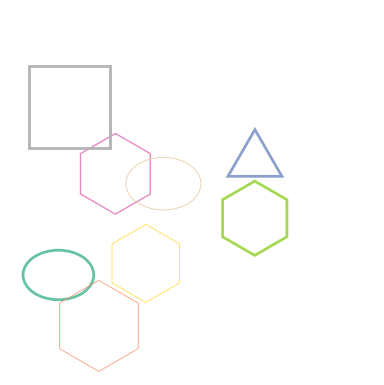[{"shape": "oval", "thickness": 2, "radius": 0.46, "center": [0.152, 0.286]}, {"shape": "hexagon", "thickness": 0.5, "radius": 0.59, "center": [0.257, 0.154]}, {"shape": "triangle", "thickness": 2, "radius": 0.4, "center": [0.662, 0.583]}, {"shape": "hexagon", "thickness": 1, "radius": 0.52, "center": [0.3, 0.549]}, {"shape": "hexagon", "thickness": 2, "radius": 0.48, "center": [0.662, 0.433]}, {"shape": "hexagon", "thickness": 0.5, "radius": 0.51, "center": [0.379, 0.316]}, {"shape": "oval", "thickness": 0.5, "radius": 0.49, "center": [0.424, 0.523]}, {"shape": "square", "thickness": 2, "radius": 0.53, "center": [0.18, 0.722]}]